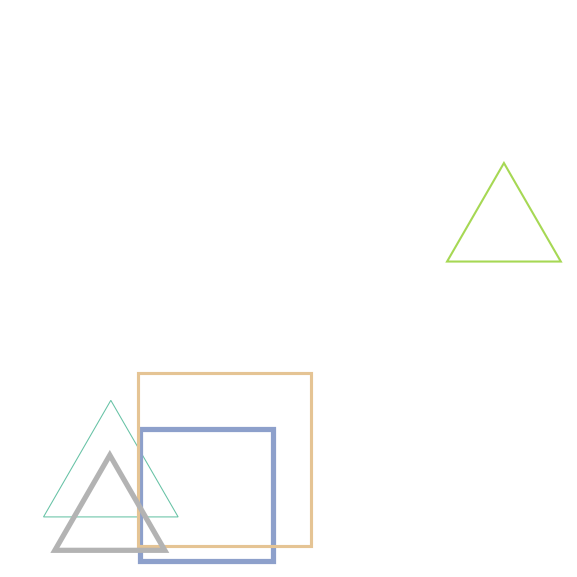[{"shape": "triangle", "thickness": 0.5, "radius": 0.67, "center": [0.192, 0.171]}, {"shape": "square", "thickness": 2.5, "radius": 0.57, "center": [0.357, 0.142]}, {"shape": "triangle", "thickness": 1, "radius": 0.57, "center": [0.873, 0.603]}, {"shape": "square", "thickness": 1.5, "radius": 0.75, "center": [0.389, 0.203]}, {"shape": "triangle", "thickness": 2.5, "radius": 0.55, "center": [0.19, 0.101]}]